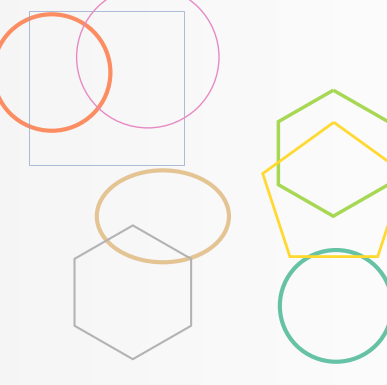[{"shape": "circle", "thickness": 3, "radius": 0.73, "center": [0.867, 0.205]}, {"shape": "circle", "thickness": 3, "radius": 0.76, "center": [0.134, 0.812]}, {"shape": "square", "thickness": 0.5, "radius": 1.0, "center": [0.276, 0.772]}, {"shape": "circle", "thickness": 1, "radius": 0.92, "center": [0.381, 0.852]}, {"shape": "hexagon", "thickness": 2.5, "radius": 0.82, "center": [0.86, 0.602]}, {"shape": "pentagon", "thickness": 2, "radius": 0.96, "center": [0.861, 0.49]}, {"shape": "oval", "thickness": 3, "radius": 0.85, "center": [0.42, 0.438]}, {"shape": "hexagon", "thickness": 1.5, "radius": 0.87, "center": [0.343, 0.241]}]